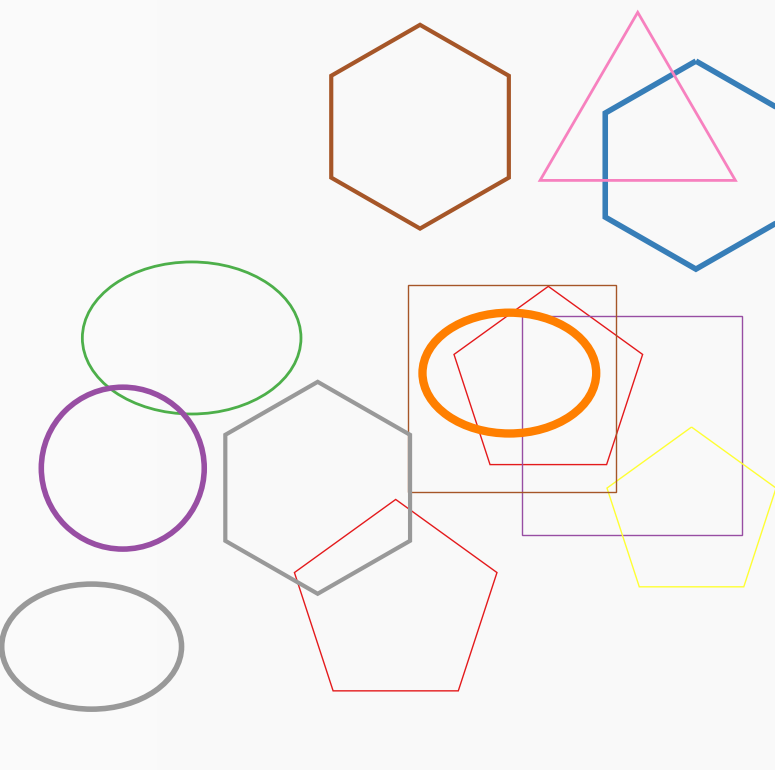[{"shape": "pentagon", "thickness": 0.5, "radius": 0.64, "center": [0.708, 0.5]}, {"shape": "pentagon", "thickness": 0.5, "radius": 0.69, "center": [0.511, 0.214]}, {"shape": "hexagon", "thickness": 2, "radius": 0.68, "center": [0.898, 0.786]}, {"shape": "oval", "thickness": 1, "radius": 0.71, "center": [0.247, 0.561]}, {"shape": "square", "thickness": 0.5, "radius": 0.71, "center": [0.816, 0.448]}, {"shape": "circle", "thickness": 2, "radius": 0.53, "center": [0.158, 0.392]}, {"shape": "oval", "thickness": 3, "radius": 0.56, "center": [0.657, 0.515]}, {"shape": "pentagon", "thickness": 0.5, "radius": 0.57, "center": [0.892, 0.331]}, {"shape": "square", "thickness": 0.5, "radius": 0.67, "center": [0.66, 0.496]}, {"shape": "hexagon", "thickness": 1.5, "radius": 0.66, "center": [0.542, 0.835]}, {"shape": "triangle", "thickness": 1, "radius": 0.73, "center": [0.823, 0.838]}, {"shape": "oval", "thickness": 2, "radius": 0.58, "center": [0.118, 0.16]}, {"shape": "hexagon", "thickness": 1.5, "radius": 0.69, "center": [0.41, 0.366]}]